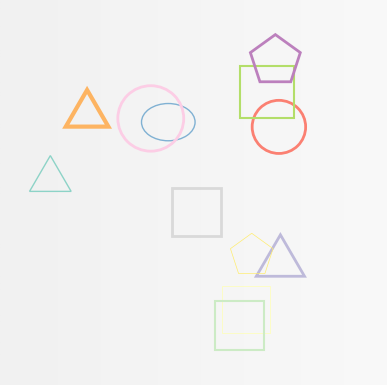[{"shape": "triangle", "thickness": 1, "radius": 0.31, "center": [0.13, 0.534]}, {"shape": "square", "thickness": 0.5, "radius": 0.31, "center": [0.634, 0.195]}, {"shape": "triangle", "thickness": 2, "radius": 0.36, "center": [0.724, 0.318]}, {"shape": "circle", "thickness": 2, "radius": 0.34, "center": [0.72, 0.67]}, {"shape": "oval", "thickness": 1, "radius": 0.35, "center": [0.434, 0.683]}, {"shape": "triangle", "thickness": 3, "radius": 0.32, "center": [0.225, 0.703]}, {"shape": "square", "thickness": 1.5, "radius": 0.34, "center": [0.689, 0.761]}, {"shape": "circle", "thickness": 2, "radius": 0.43, "center": [0.389, 0.692]}, {"shape": "square", "thickness": 2, "radius": 0.32, "center": [0.507, 0.45]}, {"shape": "pentagon", "thickness": 2, "radius": 0.34, "center": [0.711, 0.842]}, {"shape": "square", "thickness": 1.5, "radius": 0.31, "center": [0.618, 0.155]}, {"shape": "pentagon", "thickness": 0.5, "radius": 0.29, "center": [0.65, 0.336]}]